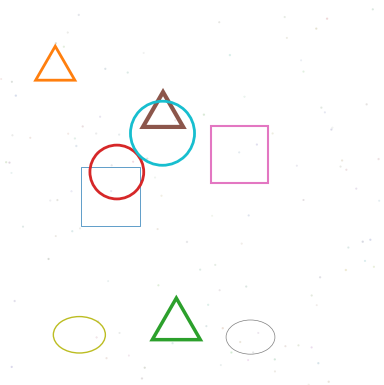[{"shape": "square", "thickness": 0.5, "radius": 0.38, "center": [0.287, 0.49]}, {"shape": "triangle", "thickness": 2, "radius": 0.29, "center": [0.144, 0.821]}, {"shape": "triangle", "thickness": 2.5, "radius": 0.36, "center": [0.458, 0.154]}, {"shape": "circle", "thickness": 2, "radius": 0.35, "center": [0.303, 0.553]}, {"shape": "triangle", "thickness": 3, "radius": 0.3, "center": [0.423, 0.7]}, {"shape": "square", "thickness": 1.5, "radius": 0.37, "center": [0.622, 0.598]}, {"shape": "oval", "thickness": 0.5, "radius": 0.32, "center": [0.651, 0.124]}, {"shape": "oval", "thickness": 1, "radius": 0.34, "center": [0.206, 0.13]}, {"shape": "circle", "thickness": 2, "radius": 0.42, "center": [0.422, 0.654]}]